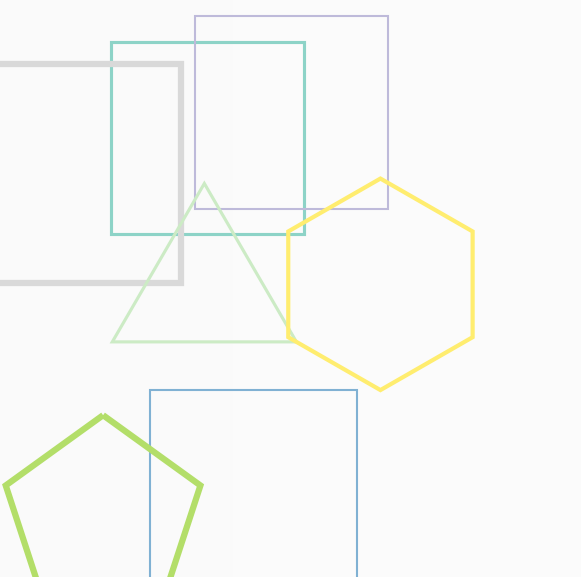[{"shape": "square", "thickness": 1.5, "radius": 0.83, "center": [0.357, 0.76]}, {"shape": "square", "thickness": 1, "radius": 0.83, "center": [0.501, 0.805]}, {"shape": "square", "thickness": 1, "radius": 0.89, "center": [0.436, 0.146]}, {"shape": "pentagon", "thickness": 3, "radius": 0.88, "center": [0.177, 0.104]}, {"shape": "square", "thickness": 3, "radius": 0.95, "center": [0.122, 0.699]}, {"shape": "triangle", "thickness": 1.5, "radius": 0.91, "center": [0.352, 0.499]}, {"shape": "hexagon", "thickness": 2, "radius": 0.92, "center": [0.655, 0.507]}]